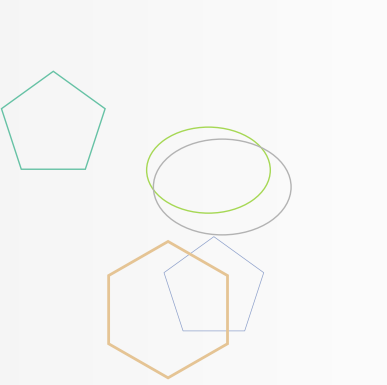[{"shape": "pentagon", "thickness": 1, "radius": 0.7, "center": [0.138, 0.674]}, {"shape": "pentagon", "thickness": 0.5, "radius": 0.68, "center": [0.552, 0.25]}, {"shape": "oval", "thickness": 1, "radius": 0.8, "center": [0.538, 0.558]}, {"shape": "hexagon", "thickness": 2, "radius": 0.89, "center": [0.434, 0.196]}, {"shape": "oval", "thickness": 1, "radius": 0.89, "center": [0.574, 0.514]}]